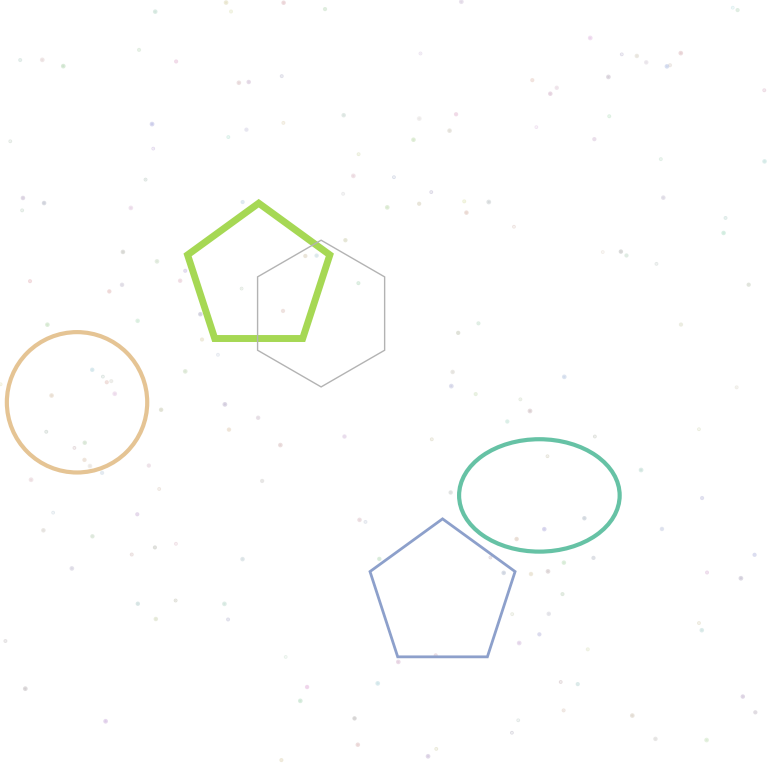[{"shape": "oval", "thickness": 1.5, "radius": 0.52, "center": [0.7, 0.357]}, {"shape": "pentagon", "thickness": 1, "radius": 0.5, "center": [0.575, 0.227]}, {"shape": "pentagon", "thickness": 2.5, "radius": 0.49, "center": [0.336, 0.639]}, {"shape": "circle", "thickness": 1.5, "radius": 0.46, "center": [0.1, 0.478]}, {"shape": "hexagon", "thickness": 0.5, "radius": 0.48, "center": [0.417, 0.593]}]